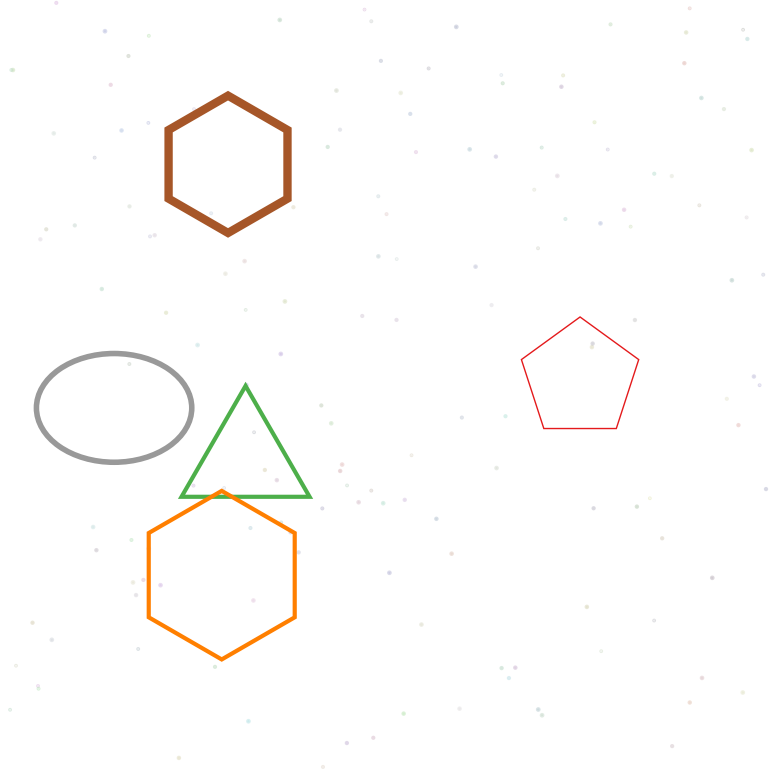[{"shape": "pentagon", "thickness": 0.5, "radius": 0.4, "center": [0.753, 0.508]}, {"shape": "triangle", "thickness": 1.5, "radius": 0.48, "center": [0.319, 0.403]}, {"shape": "hexagon", "thickness": 1.5, "radius": 0.55, "center": [0.288, 0.253]}, {"shape": "hexagon", "thickness": 3, "radius": 0.45, "center": [0.296, 0.787]}, {"shape": "oval", "thickness": 2, "radius": 0.5, "center": [0.148, 0.47]}]